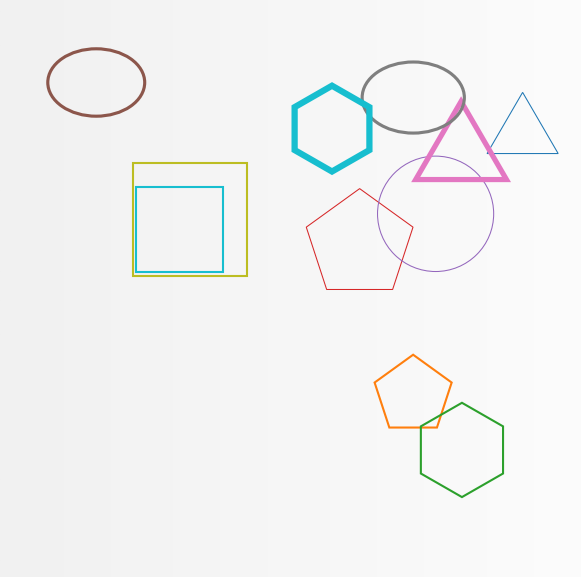[{"shape": "triangle", "thickness": 0.5, "radius": 0.35, "center": [0.899, 0.769]}, {"shape": "pentagon", "thickness": 1, "radius": 0.35, "center": [0.711, 0.315]}, {"shape": "hexagon", "thickness": 1, "radius": 0.41, "center": [0.795, 0.22]}, {"shape": "pentagon", "thickness": 0.5, "radius": 0.48, "center": [0.619, 0.576]}, {"shape": "circle", "thickness": 0.5, "radius": 0.5, "center": [0.749, 0.629]}, {"shape": "oval", "thickness": 1.5, "radius": 0.42, "center": [0.166, 0.856]}, {"shape": "triangle", "thickness": 2.5, "radius": 0.45, "center": [0.793, 0.733]}, {"shape": "oval", "thickness": 1.5, "radius": 0.44, "center": [0.711, 0.83]}, {"shape": "square", "thickness": 1, "radius": 0.49, "center": [0.328, 0.619]}, {"shape": "square", "thickness": 1, "radius": 0.37, "center": [0.309, 0.602]}, {"shape": "hexagon", "thickness": 3, "radius": 0.37, "center": [0.571, 0.776]}]